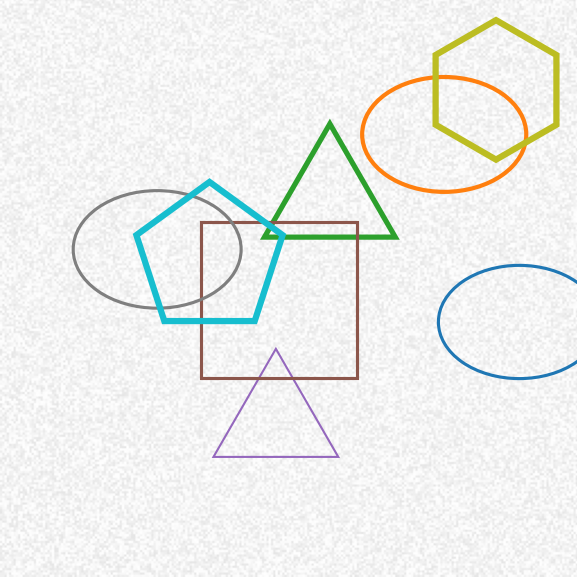[{"shape": "oval", "thickness": 1.5, "radius": 0.7, "center": [0.899, 0.442]}, {"shape": "oval", "thickness": 2, "radius": 0.71, "center": [0.769, 0.766]}, {"shape": "triangle", "thickness": 2.5, "radius": 0.65, "center": [0.571, 0.654]}, {"shape": "triangle", "thickness": 1, "radius": 0.62, "center": [0.478, 0.27]}, {"shape": "square", "thickness": 1.5, "radius": 0.68, "center": [0.483, 0.48]}, {"shape": "oval", "thickness": 1.5, "radius": 0.73, "center": [0.272, 0.567]}, {"shape": "hexagon", "thickness": 3, "radius": 0.6, "center": [0.859, 0.843]}, {"shape": "pentagon", "thickness": 3, "radius": 0.67, "center": [0.363, 0.551]}]